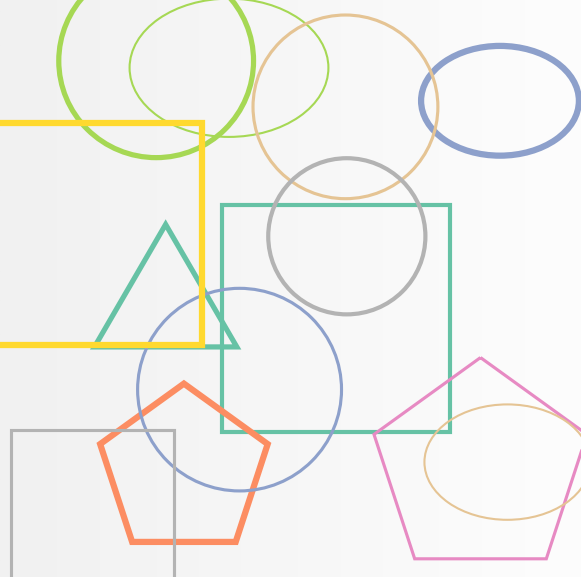[{"shape": "triangle", "thickness": 2.5, "radius": 0.71, "center": [0.285, 0.469]}, {"shape": "square", "thickness": 2, "radius": 0.98, "center": [0.578, 0.447]}, {"shape": "pentagon", "thickness": 3, "radius": 0.76, "center": [0.316, 0.183]}, {"shape": "oval", "thickness": 3, "radius": 0.68, "center": [0.86, 0.825]}, {"shape": "circle", "thickness": 1.5, "radius": 0.88, "center": [0.412, 0.324]}, {"shape": "pentagon", "thickness": 1.5, "radius": 0.96, "center": [0.827, 0.187]}, {"shape": "oval", "thickness": 1, "radius": 0.86, "center": [0.394, 0.882]}, {"shape": "circle", "thickness": 2.5, "radius": 0.84, "center": [0.269, 0.894]}, {"shape": "square", "thickness": 3, "radius": 0.96, "center": [0.156, 0.595]}, {"shape": "circle", "thickness": 1.5, "radius": 0.8, "center": [0.594, 0.814]}, {"shape": "oval", "thickness": 1, "radius": 0.71, "center": [0.873, 0.199]}, {"shape": "square", "thickness": 1.5, "radius": 0.7, "center": [0.159, 0.115]}, {"shape": "circle", "thickness": 2, "radius": 0.68, "center": [0.597, 0.59]}]